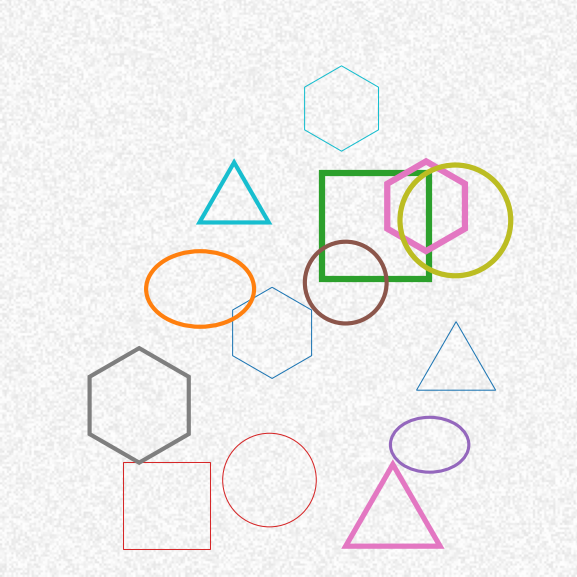[{"shape": "triangle", "thickness": 0.5, "radius": 0.4, "center": [0.79, 0.363]}, {"shape": "hexagon", "thickness": 0.5, "radius": 0.39, "center": [0.471, 0.423]}, {"shape": "oval", "thickness": 2, "radius": 0.47, "center": [0.346, 0.499]}, {"shape": "square", "thickness": 3, "radius": 0.46, "center": [0.65, 0.608]}, {"shape": "circle", "thickness": 0.5, "radius": 0.41, "center": [0.467, 0.168]}, {"shape": "square", "thickness": 0.5, "radius": 0.38, "center": [0.288, 0.124]}, {"shape": "oval", "thickness": 1.5, "radius": 0.34, "center": [0.744, 0.229]}, {"shape": "circle", "thickness": 2, "radius": 0.35, "center": [0.599, 0.51]}, {"shape": "hexagon", "thickness": 3, "radius": 0.39, "center": [0.738, 0.642]}, {"shape": "triangle", "thickness": 2.5, "radius": 0.47, "center": [0.68, 0.101]}, {"shape": "hexagon", "thickness": 2, "radius": 0.5, "center": [0.241, 0.297]}, {"shape": "circle", "thickness": 2.5, "radius": 0.48, "center": [0.789, 0.617]}, {"shape": "triangle", "thickness": 2, "radius": 0.35, "center": [0.405, 0.649]}, {"shape": "hexagon", "thickness": 0.5, "radius": 0.37, "center": [0.591, 0.811]}]